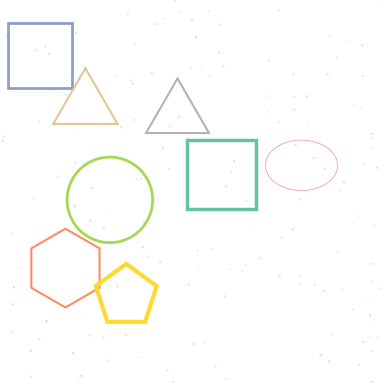[{"shape": "square", "thickness": 2.5, "radius": 0.45, "center": [0.575, 0.547]}, {"shape": "hexagon", "thickness": 1.5, "radius": 0.51, "center": [0.17, 0.304]}, {"shape": "square", "thickness": 2, "radius": 0.42, "center": [0.104, 0.856]}, {"shape": "oval", "thickness": 0.5, "radius": 0.47, "center": [0.783, 0.571]}, {"shape": "circle", "thickness": 2, "radius": 0.56, "center": [0.285, 0.481]}, {"shape": "pentagon", "thickness": 3, "radius": 0.42, "center": [0.328, 0.231]}, {"shape": "triangle", "thickness": 1.5, "radius": 0.48, "center": [0.222, 0.726]}, {"shape": "triangle", "thickness": 1.5, "radius": 0.47, "center": [0.461, 0.702]}]